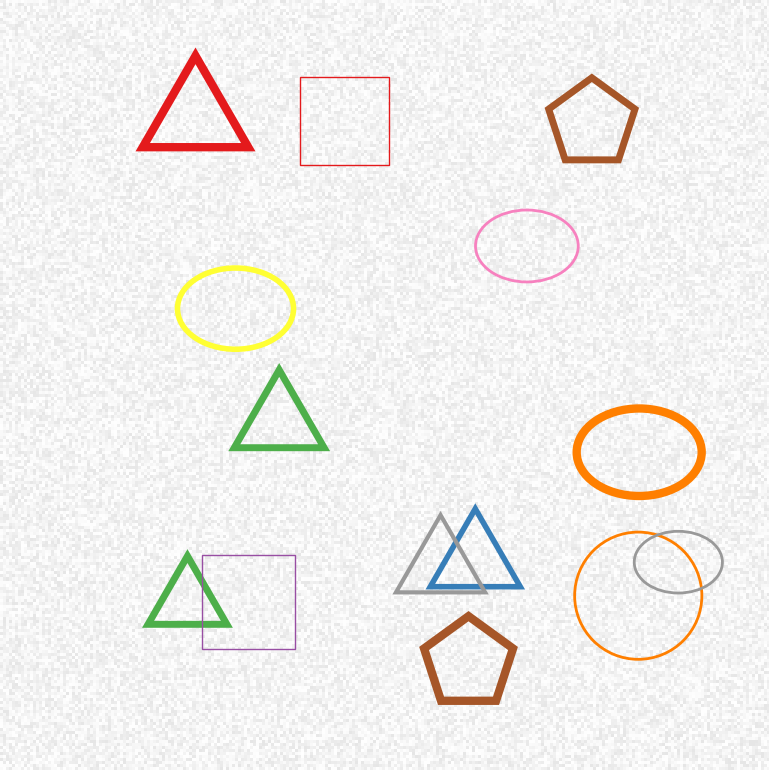[{"shape": "triangle", "thickness": 3, "radius": 0.4, "center": [0.254, 0.848]}, {"shape": "square", "thickness": 0.5, "radius": 0.29, "center": [0.447, 0.843]}, {"shape": "triangle", "thickness": 2, "radius": 0.34, "center": [0.617, 0.272]}, {"shape": "triangle", "thickness": 2.5, "radius": 0.34, "center": [0.363, 0.452]}, {"shape": "triangle", "thickness": 2.5, "radius": 0.3, "center": [0.243, 0.219]}, {"shape": "square", "thickness": 0.5, "radius": 0.3, "center": [0.323, 0.219]}, {"shape": "circle", "thickness": 1, "radius": 0.41, "center": [0.829, 0.226]}, {"shape": "oval", "thickness": 3, "radius": 0.41, "center": [0.83, 0.413]}, {"shape": "oval", "thickness": 2, "radius": 0.38, "center": [0.306, 0.599]}, {"shape": "pentagon", "thickness": 3, "radius": 0.3, "center": [0.608, 0.139]}, {"shape": "pentagon", "thickness": 2.5, "radius": 0.29, "center": [0.769, 0.84]}, {"shape": "oval", "thickness": 1, "radius": 0.33, "center": [0.684, 0.681]}, {"shape": "oval", "thickness": 1, "radius": 0.29, "center": [0.881, 0.27]}, {"shape": "triangle", "thickness": 1.5, "radius": 0.33, "center": [0.572, 0.264]}]